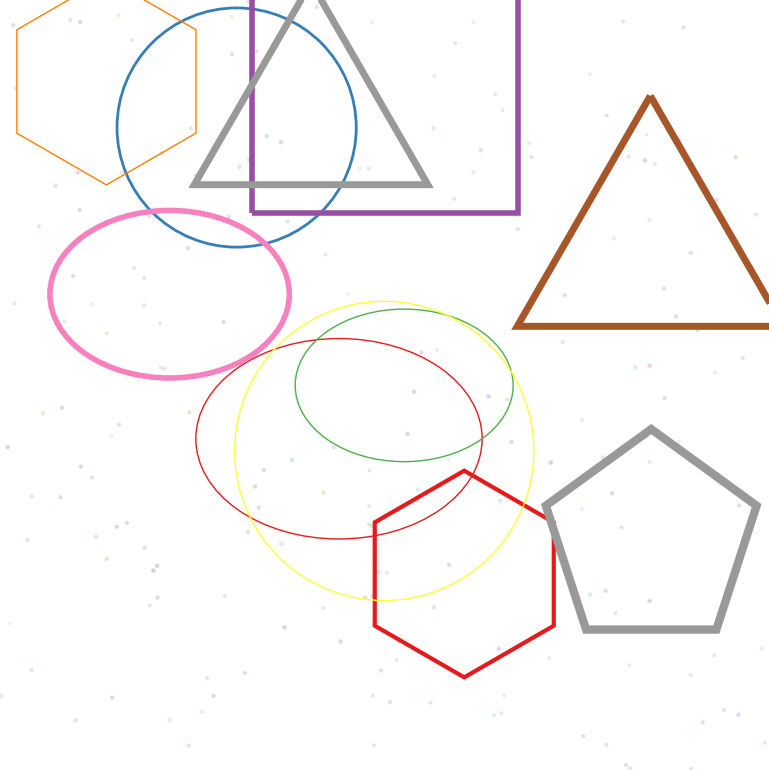[{"shape": "oval", "thickness": 0.5, "radius": 0.93, "center": [0.44, 0.43]}, {"shape": "hexagon", "thickness": 1.5, "radius": 0.67, "center": [0.603, 0.255]}, {"shape": "circle", "thickness": 1, "radius": 0.78, "center": [0.307, 0.834]}, {"shape": "oval", "thickness": 0.5, "radius": 0.71, "center": [0.525, 0.499]}, {"shape": "square", "thickness": 2, "radius": 0.86, "center": [0.5, 0.896]}, {"shape": "hexagon", "thickness": 0.5, "radius": 0.67, "center": [0.138, 0.894]}, {"shape": "circle", "thickness": 0.5, "radius": 0.97, "center": [0.499, 0.414]}, {"shape": "triangle", "thickness": 2.5, "radius": 1.0, "center": [0.845, 0.676]}, {"shape": "oval", "thickness": 2, "radius": 0.78, "center": [0.22, 0.618]}, {"shape": "pentagon", "thickness": 3, "radius": 0.72, "center": [0.846, 0.299]}, {"shape": "triangle", "thickness": 2.5, "radius": 0.88, "center": [0.404, 0.848]}]